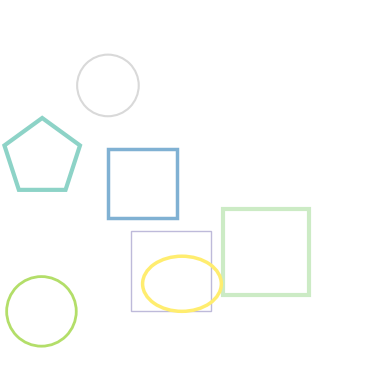[{"shape": "pentagon", "thickness": 3, "radius": 0.52, "center": [0.11, 0.59]}, {"shape": "square", "thickness": 1, "radius": 0.52, "center": [0.443, 0.296]}, {"shape": "square", "thickness": 2.5, "radius": 0.45, "center": [0.37, 0.524]}, {"shape": "circle", "thickness": 2, "radius": 0.45, "center": [0.108, 0.191]}, {"shape": "circle", "thickness": 1.5, "radius": 0.4, "center": [0.28, 0.778]}, {"shape": "square", "thickness": 3, "radius": 0.56, "center": [0.692, 0.345]}, {"shape": "oval", "thickness": 2.5, "radius": 0.51, "center": [0.473, 0.263]}]